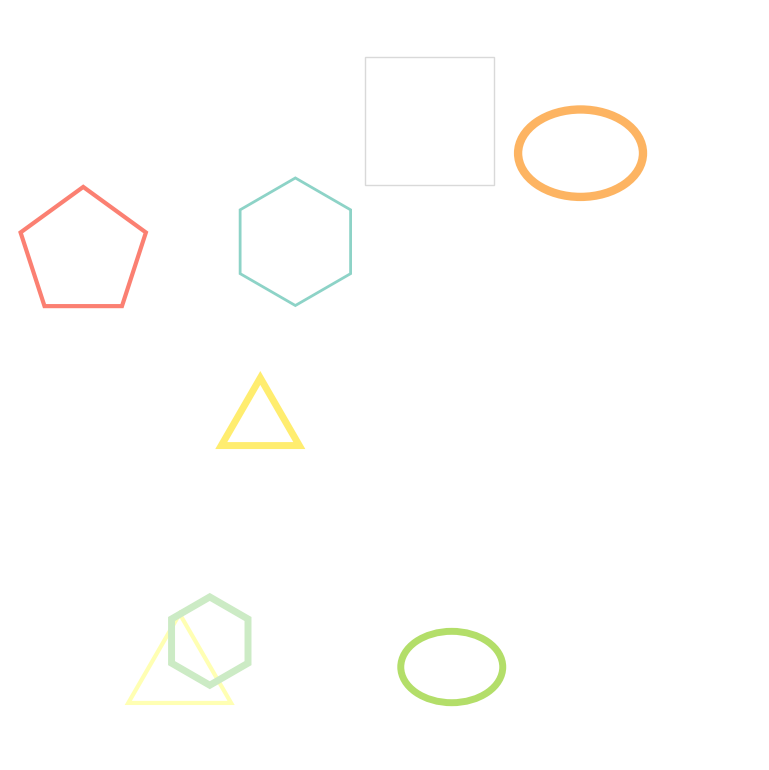[{"shape": "hexagon", "thickness": 1, "radius": 0.41, "center": [0.384, 0.686]}, {"shape": "triangle", "thickness": 1.5, "radius": 0.39, "center": [0.233, 0.126]}, {"shape": "pentagon", "thickness": 1.5, "radius": 0.43, "center": [0.108, 0.672]}, {"shape": "oval", "thickness": 3, "radius": 0.41, "center": [0.754, 0.801]}, {"shape": "oval", "thickness": 2.5, "radius": 0.33, "center": [0.587, 0.134]}, {"shape": "square", "thickness": 0.5, "radius": 0.42, "center": [0.558, 0.843]}, {"shape": "hexagon", "thickness": 2.5, "radius": 0.29, "center": [0.272, 0.167]}, {"shape": "triangle", "thickness": 2.5, "radius": 0.29, "center": [0.338, 0.451]}]